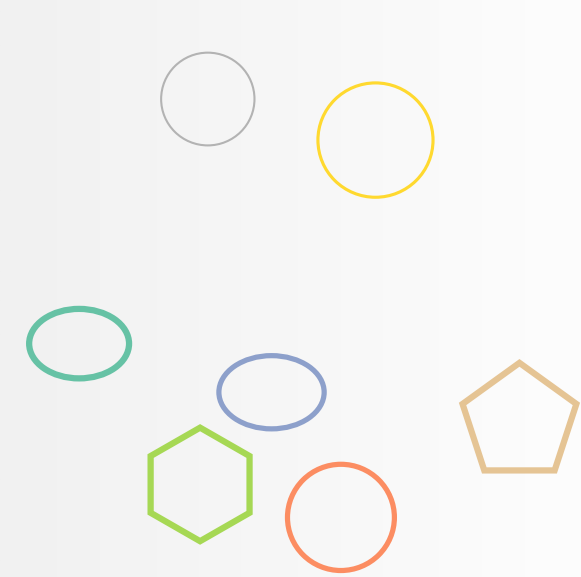[{"shape": "oval", "thickness": 3, "radius": 0.43, "center": [0.136, 0.404]}, {"shape": "circle", "thickness": 2.5, "radius": 0.46, "center": [0.587, 0.103]}, {"shape": "oval", "thickness": 2.5, "radius": 0.45, "center": [0.467, 0.32]}, {"shape": "hexagon", "thickness": 3, "radius": 0.49, "center": [0.344, 0.16]}, {"shape": "circle", "thickness": 1.5, "radius": 0.5, "center": [0.646, 0.757]}, {"shape": "pentagon", "thickness": 3, "radius": 0.51, "center": [0.894, 0.268]}, {"shape": "circle", "thickness": 1, "radius": 0.4, "center": [0.358, 0.828]}]